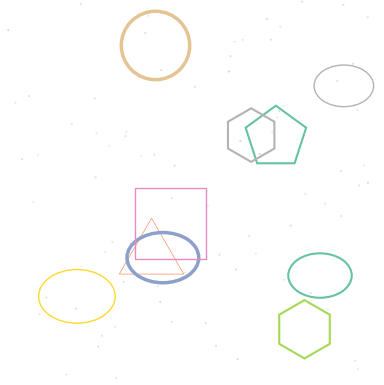[{"shape": "oval", "thickness": 1.5, "radius": 0.41, "center": [0.831, 0.284]}, {"shape": "pentagon", "thickness": 1.5, "radius": 0.41, "center": [0.717, 0.643]}, {"shape": "triangle", "thickness": 0.5, "radius": 0.48, "center": [0.394, 0.336]}, {"shape": "oval", "thickness": 2.5, "radius": 0.47, "center": [0.423, 0.331]}, {"shape": "square", "thickness": 1, "radius": 0.46, "center": [0.444, 0.419]}, {"shape": "hexagon", "thickness": 1.5, "radius": 0.38, "center": [0.791, 0.145]}, {"shape": "oval", "thickness": 1, "radius": 0.5, "center": [0.2, 0.23]}, {"shape": "circle", "thickness": 2.5, "radius": 0.44, "center": [0.404, 0.882]}, {"shape": "hexagon", "thickness": 1.5, "radius": 0.35, "center": [0.652, 0.649]}, {"shape": "oval", "thickness": 1, "radius": 0.39, "center": [0.893, 0.777]}]